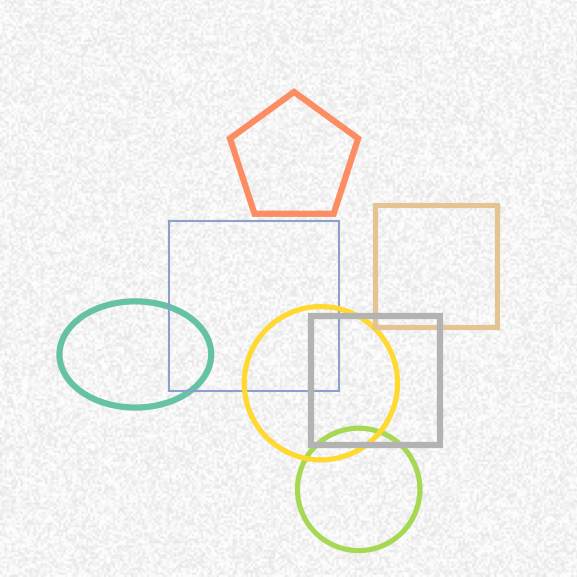[{"shape": "oval", "thickness": 3, "radius": 0.66, "center": [0.234, 0.385]}, {"shape": "pentagon", "thickness": 3, "radius": 0.58, "center": [0.509, 0.723]}, {"shape": "square", "thickness": 1, "radius": 0.73, "center": [0.439, 0.469]}, {"shape": "circle", "thickness": 2.5, "radius": 0.53, "center": [0.621, 0.152]}, {"shape": "circle", "thickness": 2.5, "radius": 0.66, "center": [0.556, 0.336]}, {"shape": "square", "thickness": 2.5, "radius": 0.52, "center": [0.755, 0.538]}, {"shape": "square", "thickness": 3, "radius": 0.56, "center": [0.65, 0.341]}]